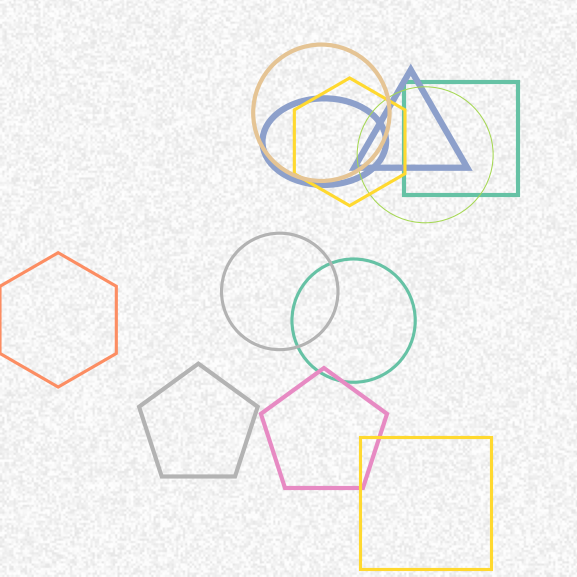[{"shape": "square", "thickness": 2, "radius": 0.49, "center": [0.798, 0.759]}, {"shape": "circle", "thickness": 1.5, "radius": 0.53, "center": [0.612, 0.444]}, {"shape": "hexagon", "thickness": 1.5, "radius": 0.58, "center": [0.101, 0.445]}, {"shape": "triangle", "thickness": 3, "radius": 0.57, "center": [0.711, 0.765]}, {"shape": "oval", "thickness": 3, "radius": 0.54, "center": [0.562, 0.754]}, {"shape": "pentagon", "thickness": 2, "radius": 0.57, "center": [0.561, 0.247]}, {"shape": "circle", "thickness": 0.5, "radius": 0.59, "center": [0.736, 0.731]}, {"shape": "hexagon", "thickness": 1.5, "radius": 0.55, "center": [0.605, 0.754]}, {"shape": "square", "thickness": 1.5, "radius": 0.57, "center": [0.737, 0.128]}, {"shape": "circle", "thickness": 2, "radius": 0.59, "center": [0.556, 0.804]}, {"shape": "pentagon", "thickness": 2, "radius": 0.54, "center": [0.344, 0.261]}, {"shape": "circle", "thickness": 1.5, "radius": 0.5, "center": [0.484, 0.494]}]